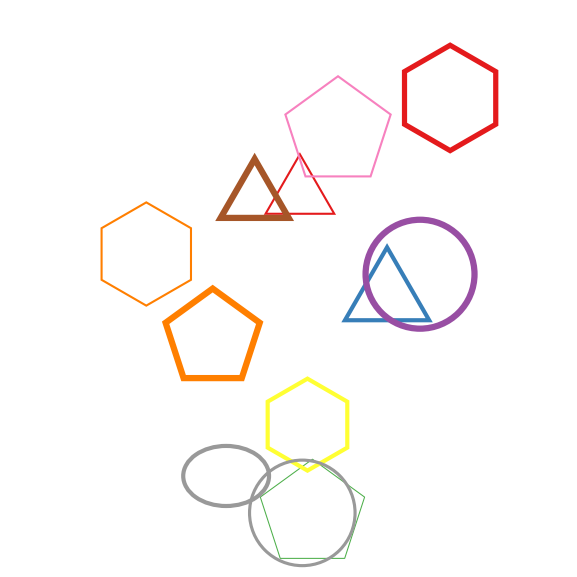[{"shape": "hexagon", "thickness": 2.5, "radius": 0.46, "center": [0.779, 0.83]}, {"shape": "triangle", "thickness": 1, "radius": 0.34, "center": [0.519, 0.663]}, {"shape": "triangle", "thickness": 2, "radius": 0.42, "center": [0.67, 0.487]}, {"shape": "pentagon", "thickness": 0.5, "radius": 0.47, "center": [0.541, 0.109]}, {"shape": "circle", "thickness": 3, "radius": 0.47, "center": [0.727, 0.524]}, {"shape": "pentagon", "thickness": 3, "radius": 0.43, "center": [0.368, 0.414]}, {"shape": "hexagon", "thickness": 1, "radius": 0.45, "center": [0.253, 0.559]}, {"shape": "hexagon", "thickness": 2, "radius": 0.4, "center": [0.532, 0.264]}, {"shape": "triangle", "thickness": 3, "radius": 0.34, "center": [0.441, 0.656]}, {"shape": "pentagon", "thickness": 1, "radius": 0.48, "center": [0.585, 0.771]}, {"shape": "circle", "thickness": 1.5, "radius": 0.46, "center": [0.523, 0.111]}, {"shape": "oval", "thickness": 2, "radius": 0.37, "center": [0.392, 0.175]}]